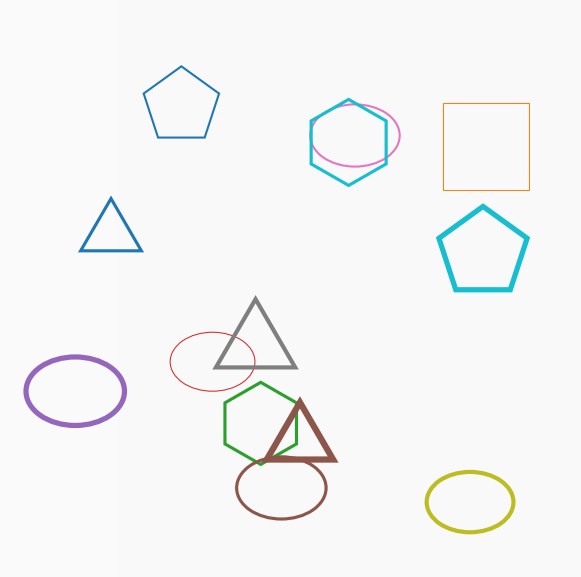[{"shape": "triangle", "thickness": 1.5, "radius": 0.3, "center": [0.191, 0.595]}, {"shape": "pentagon", "thickness": 1, "radius": 0.34, "center": [0.312, 0.816]}, {"shape": "square", "thickness": 0.5, "radius": 0.37, "center": [0.836, 0.746]}, {"shape": "hexagon", "thickness": 1.5, "radius": 0.36, "center": [0.449, 0.266]}, {"shape": "oval", "thickness": 0.5, "radius": 0.36, "center": [0.366, 0.373]}, {"shape": "oval", "thickness": 2.5, "radius": 0.42, "center": [0.129, 0.322]}, {"shape": "triangle", "thickness": 3, "radius": 0.33, "center": [0.516, 0.236]}, {"shape": "oval", "thickness": 1.5, "radius": 0.38, "center": [0.484, 0.154]}, {"shape": "oval", "thickness": 1, "radius": 0.38, "center": [0.611, 0.765]}, {"shape": "triangle", "thickness": 2, "radius": 0.39, "center": [0.44, 0.402]}, {"shape": "oval", "thickness": 2, "radius": 0.37, "center": [0.809, 0.13]}, {"shape": "pentagon", "thickness": 2.5, "radius": 0.4, "center": [0.831, 0.562]}, {"shape": "hexagon", "thickness": 1.5, "radius": 0.37, "center": [0.6, 0.753]}]